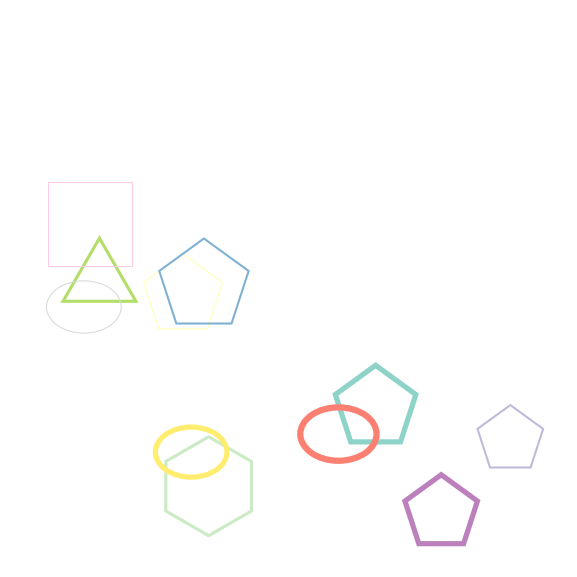[{"shape": "pentagon", "thickness": 2.5, "radius": 0.37, "center": [0.65, 0.293]}, {"shape": "pentagon", "thickness": 0.5, "radius": 0.36, "center": [0.317, 0.488]}, {"shape": "pentagon", "thickness": 1, "radius": 0.3, "center": [0.884, 0.238]}, {"shape": "oval", "thickness": 3, "radius": 0.33, "center": [0.586, 0.248]}, {"shape": "pentagon", "thickness": 1, "radius": 0.41, "center": [0.353, 0.505]}, {"shape": "triangle", "thickness": 1.5, "radius": 0.36, "center": [0.172, 0.514]}, {"shape": "square", "thickness": 0.5, "radius": 0.36, "center": [0.155, 0.611]}, {"shape": "oval", "thickness": 0.5, "radius": 0.32, "center": [0.145, 0.468]}, {"shape": "pentagon", "thickness": 2.5, "radius": 0.33, "center": [0.764, 0.111]}, {"shape": "hexagon", "thickness": 1.5, "radius": 0.43, "center": [0.361, 0.157]}, {"shape": "oval", "thickness": 2.5, "radius": 0.31, "center": [0.331, 0.216]}]